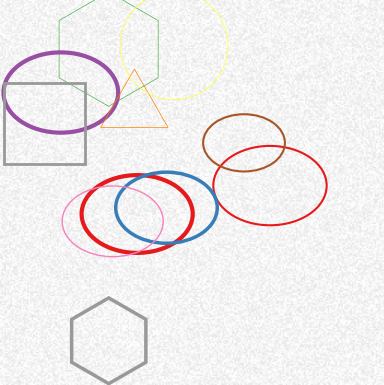[{"shape": "oval", "thickness": 1.5, "radius": 0.74, "center": [0.701, 0.518]}, {"shape": "oval", "thickness": 3, "radius": 0.72, "center": [0.356, 0.444]}, {"shape": "oval", "thickness": 2.5, "radius": 0.66, "center": [0.432, 0.46]}, {"shape": "hexagon", "thickness": 0.5, "radius": 0.74, "center": [0.282, 0.872]}, {"shape": "oval", "thickness": 3, "radius": 0.74, "center": [0.158, 0.76]}, {"shape": "triangle", "thickness": 0.5, "radius": 0.51, "center": [0.349, 0.72]}, {"shape": "circle", "thickness": 0.5, "radius": 0.7, "center": [0.452, 0.881]}, {"shape": "oval", "thickness": 1.5, "radius": 0.53, "center": [0.634, 0.629]}, {"shape": "oval", "thickness": 1, "radius": 0.66, "center": [0.293, 0.425]}, {"shape": "hexagon", "thickness": 2.5, "radius": 0.56, "center": [0.283, 0.115]}, {"shape": "square", "thickness": 2, "radius": 0.53, "center": [0.116, 0.68]}]